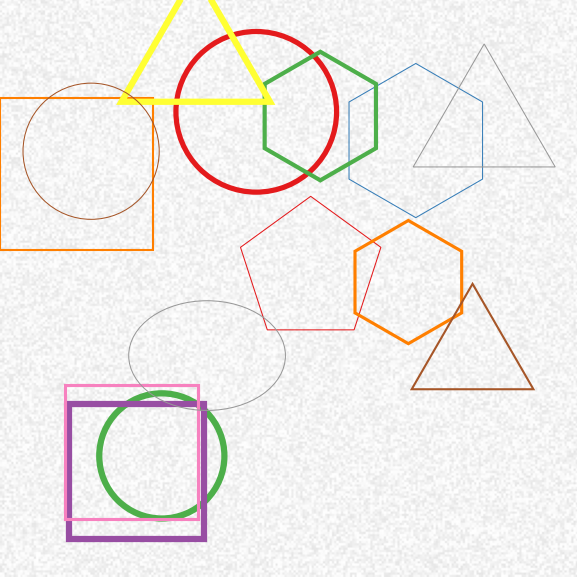[{"shape": "pentagon", "thickness": 0.5, "radius": 0.64, "center": [0.538, 0.531]}, {"shape": "circle", "thickness": 2.5, "radius": 0.7, "center": [0.444, 0.806]}, {"shape": "hexagon", "thickness": 0.5, "radius": 0.67, "center": [0.72, 0.756]}, {"shape": "circle", "thickness": 3, "radius": 0.54, "center": [0.28, 0.21]}, {"shape": "hexagon", "thickness": 2, "radius": 0.56, "center": [0.555, 0.798]}, {"shape": "square", "thickness": 3, "radius": 0.58, "center": [0.237, 0.182]}, {"shape": "hexagon", "thickness": 1.5, "radius": 0.53, "center": [0.707, 0.511]}, {"shape": "square", "thickness": 1, "radius": 0.66, "center": [0.132, 0.698]}, {"shape": "triangle", "thickness": 3, "radius": 0.74, "center": [0.339, 0.897]}, {"shape": "triangle", "thickness": 1, "radius": 0.61, "center": [0.818, 0.386]}, {"shape": "circle", "thickness": 0.5, "radius": 0.59, "center": [0.158, 0.737]}, {"shape": "square", "thickness": 1.5, "radius": 0.58, "center": [0.228, 0.216]}, {"shape": "triangle", "thickness": 0.5, "radius": 0.71, "center": [0.838, 0.781]}, {"shape": "oval", "thickness": 0.5, "radius": 0.68, "center": [0.359, 0.383]}]